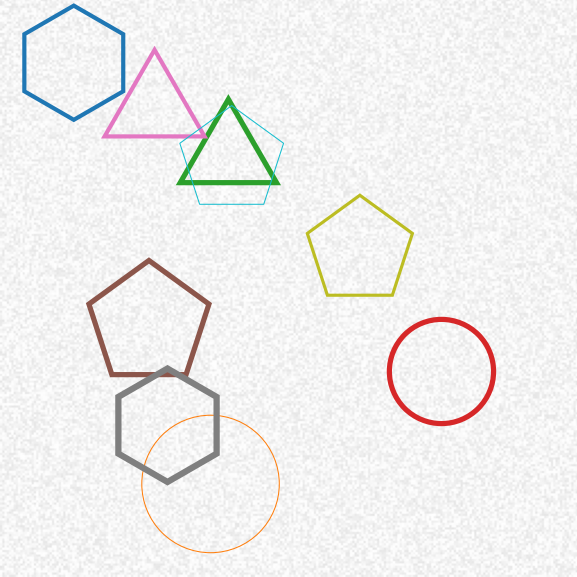[{"shape": "hexagon", "thickness": 2, "radius": 0.49, "center": [0.128, 0.891]}, {"shape": "circle", "thickness": 0.5, "radius": 0.6, "center": [0.365, 0.161]}, {"shape": "triangle", "thickness": 2.5, "radius": 0.48, "center": [0.395, 0.731]}, {"shape": "circle", "thickness": 2.5, "radius": 0.45, "center": [0.764, 0.356]}, {"shape": "pentagon", "thickness": 2.5, "radius": 0.55, "center": [0.258, 0.439]}, {"shape": "triangle", "thickness": 2, "radius": 0.5, "center": [0.268, 0.813]}, {"shape": "hexagon", "thickness": 3, "radius": 0.49, "center": [0.29, 0.263]}, {"shape": "pentagon", "thickness": 1.5, "radius": 0.48, "center": [0.623, 0.565]}, {"shape": "pentagon", "thickness": 0.5, "radius": 0.47, "center": [0.401, 0.722]}]